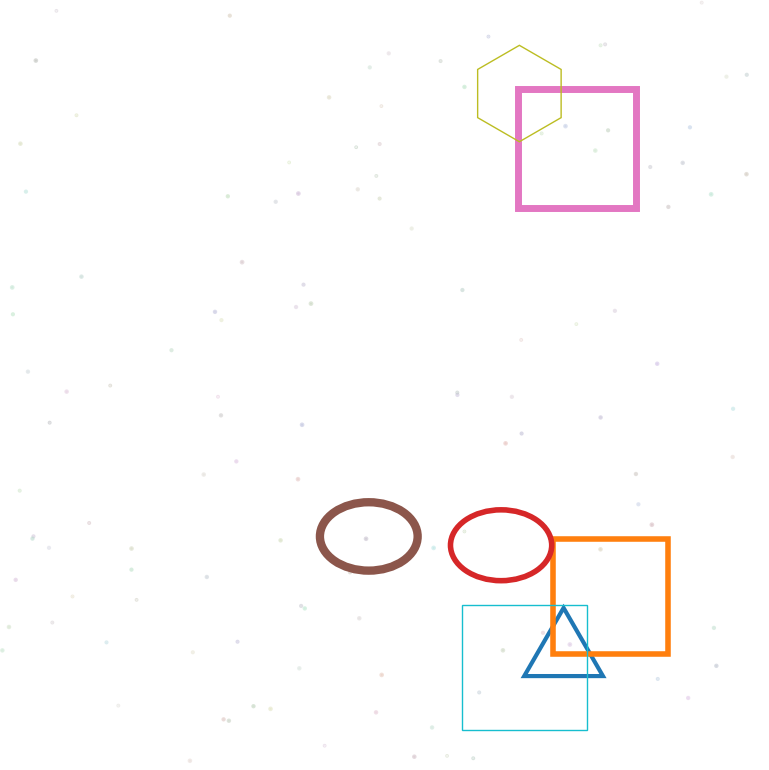[{"shape": "triangle", "thickness": 1.5, "radius": 0.3, "center": [0.732, 0.152]}, {"shape": "square", "thickness": 2, "radius": 0.38, "center": [0.793, 0.225]}, {"shape": "oval", "thickness": 2, "radius": 0.33, "center": [0.651, 0.292]}, {"shape": "oval", "thickness": 3, "radius": 0.32, "center": [0.479, 0.303]}, {"shape": "square", "thickness": 2.5, "radius": 0.38, "center": [0.749, 0.807]}, {"shape": "hexagon", "thickness": 0.5, "radius": 0.31, "center": [0.675, 0.879]}, {"shape": "square", "thickness": 0.5, "radius": 0.4, "center": [0.681, 0.133]}]